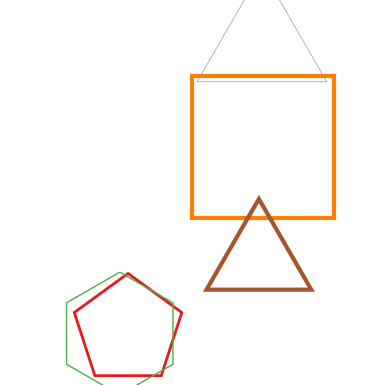[{"shape": "pentagon", "thickness": 2, "radius": 0.73, "center": [0.333, 0.143]}, {"shape": "hexagon", "thickness": 1, "radius": 0.8, "center": [0.311, 0.134]}, {"shape": "square", "thickness": 3, "radius": 0.92, "center": [0.684, 0.618]}, {"shape": "triangle", "thickness": 3, "radius": 0.79, "center": [0.672, 0.326]}, {"shape": "triangle", "thickness": 0.5, "radius": 0.97, "center": [0.68, 0.885]}]